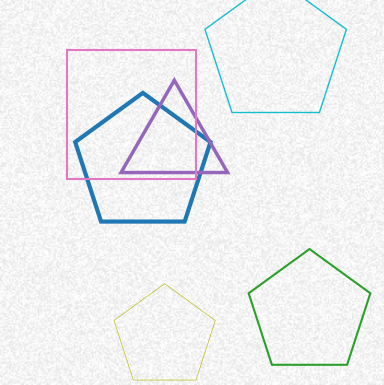[{"shape": "pentagon", "thickness": 3, "radius": 0.92, "center": [0.371, 0.574]}, {"shape": "pentagon", "thickness": 1.5, "radius": 0.83, "center": [0.804, 0.187]}, {"shape": "triangle", "thickness": 2.5, "radius": 0.8, "center": [0.453, 0.632]}, {"shape": "square", "thickness": 1.5, "radius": 0.84, "center": [0.34, 0.702]}, {"shape": "pentagon", "thickness": 0.5, "radius": 0.69, "center": [0.428, 0.125]}, {"shape": "pentagon", "thickness": 1, "radius": 0.97, "center": [0.716, 0.864]}]